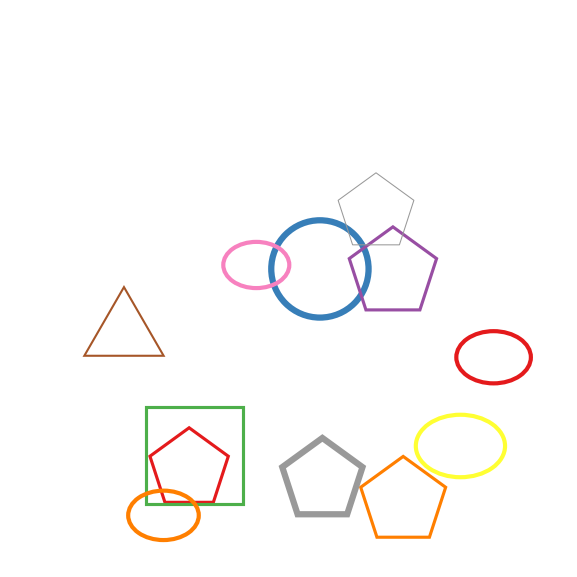[{"shape": "pentagon", "thickness": 1.5, "radius": 0.36, "center": [0.328, 0.187]}, {"shape": "oval", "thickness": 2, "radius": 0.32, "center": [0.855, 0.38]}, {"shape": "circle", "thickness": 3, "radius": 0.42, "center": [0.554, 0.533]}, {"shape": "square", "thickness": 1.5, "radius": 0.42, "center": [0.337, 0.21]}, {"shape": "pentagon", "thickness": 1.5, "radius": 0.4, "center": [0.68, 0.527]}, {"shape": "oval", "thickness": 2, "radius": 0.31, "center": [0.283, 0.107]}, {"shape": "pentagon", "thickness": 1.5, "radius": 0.39, "center": [0.698, 0.131]}, {"shape": "oval", "thickness": 2, "radius": 0.39, "center": [0.797, 0.227]}, {"shape": "triangle", "thickness": 1, "radius": 0.4, "center": [0.215, 0.423]}, {"shape": "oval", "thickness": 2, "radius": 0.29, "center": [0.444, 0.54]}, {"shape": "pentagon", "thickness": 0.5, "radius": 0.34, "center": [0.651, 0.631]}, {"shape": "pentagon", "thickness": 3, "radius": 0.37, "center": [0.558, 0.168]}]